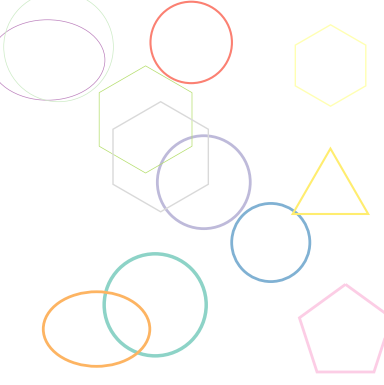[{"shape": "circle", "thickness": 2.5, "radius": 0.66, "center": [0.403, 0.208]}, {"shape": "hexagon", "thickness": 1, "radius": 0.53, "center": [0.859, 0.83]}, {"shape": "circle", "thickness": 2, "radius": 0.6, "center": [0.529, 0.527]}, {"shape": "circle", "thickness": 1.5, "radius": 0.53, "center": [0.497, 0.89]}, {"shape": "circle", "thickness": 2, "radius": 0.51, "center": [0.703, 0.37]}, {"shape": "oval", "thickness": 2, "radius": 0.69, "center": [0.251, 0.145]}, {"shape": "hexagon", "thickness": 0.5, "radius": 0.7, "center": [0.378, 0.69]}, {"shape": "pentagon", "thickness": 2, "radius": 0.63, "center": [0.897, 0.136]}, {"shape": "hexagon", "thickness": 1, "radius": 0.71, "center": [0.417, 0.593]}, {"shape": "oval", "thickness": 0.5, "radius": 0.75, "center": [0.123, 0.844]}, {"shape": "circle", "thickness": 0.5, "radius": 0.71, "center": [0.152, 0.878]}, {"shape": "triangle", "thickness": 1.5, "radius": 0.57, "center": [0.858, 0.501]}]